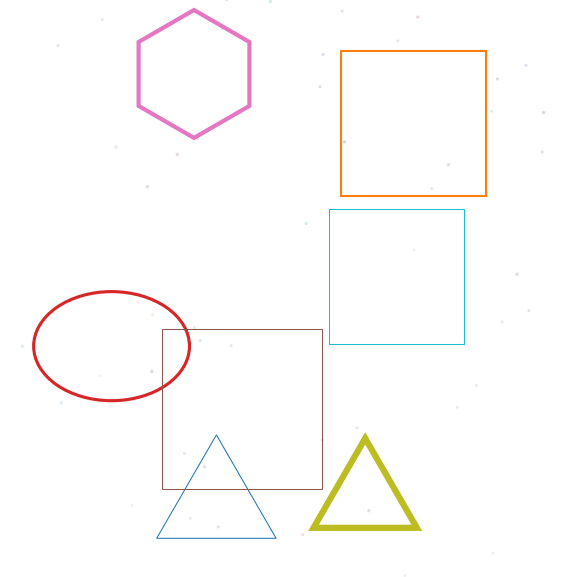[{"shape": "triangle", "thickness": 0.5, "radius": 0.6, "center": [0.375, 0.127]}, {"shape": "square", "thickness": 1, "radius": 0.63, "center": [0.717, 0.785]}, {"shape": "oval", "thickness": 1.5, "radius": 0.67, "center": [0.193, 0.4]}, {"shape": "square", "thickness": 0.5, "radius": 0.69, "center": [0.419, 0.29]}, {"shape": "hexagon", "thickness": 2, "radius": 0.55, "center": [0.336, 0.871]}, {"shape": "triangle", "thickness": 3, "radius": 0.52, "center": [0.632, 0.137]}, {"shape": "square", "thickness": 0.5, "radius": 0.58, "center": [0.687, 0.52]}]